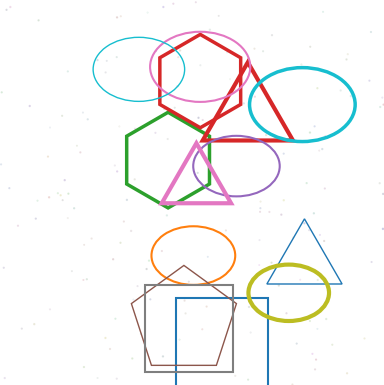[{"shape": "square", "thickness": 1.5, "radius": 0.6, "center": [0.577, 0.105]}, {"shape": "triangle", "thickness": 1, "radius": 0.56, "center": [0.791, 0.319]}, {"shape": "oval", "thickness": 1.5, "radius": 0.54, "center": [0.502, 0.336]}, {"shape": "hexagon", "thickness": 2.5, "radius": 0.62, "center": [0.437, 0.584]}, {"shape": "hexagon", "thickness": 2.5, "radius": 0.61, "center": [0.52, 0.789]}, {"shape": "triangle", "thickness": 3, "radius": 0.68, "center": [0.644, 0.703]}, {"shape": "oval", "thickness": 1.5, "radius": 0.56, "center": [0.614, 0.569]}, {"shape": "pentagon", "thickness": 1, "radius": 0.72, "center": [0.478, 0.167]}, {"shape": "triangle", "thickness": 3, "radius": 0.52, "center": [0.51, 0.524]}, {"shape": "oval", "thickness": 1.5, "radius": 0.65, "center": [0.52, 0.826]}, {"shape": "square", "thickness": 1.5, "radius": 0.57, "center": [0.492, 0.147]}, {"shape": "oval", "thickness": 3, "radius": 0.52, "center": [0.75, 0.239]}, {"shape": "oval", "thickness": 2.5, "radius": 0.69, "center": [0.785, 0.728]}, {"shape": "oval", "thickness": 1, "radius": 0.59, "center": [0.361, 0.82]}]